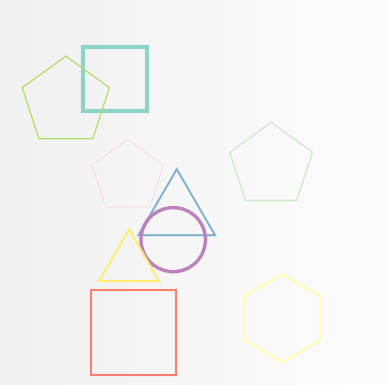[{"shape": "square", "thickness": 3, "radius": 0.42, "center": [0.297, 0.794]}, {"shape": "hexagon", "thickness": 1.5, "radius": 0.57, "center": [0.729, 0.173]}, {"shape": "square", "thickness": 1.5, "radius": 0.55, "center": [0.345, 0.137]}, {"shape": "triangle", "thickness": 1.5, "radius": 0.57, "center": [0.456, 0.446]}, {"shape": "pentagon", "thickness": 1, "radius": 0.59, "center": [0.17, 0.736]}, {"shape": "pentagon", "thickness": 0.5, "radius": 0.49, "center": [0.33, 0.541]}, {"shape": "circle", "thickness": 2.5, "radius": 0.42, "center": [0.447, 0.377]}, {"shape": "pentagon", "thickness": 1, "radius": 0.56, "center": [0.7, 0.57]}, {"shape": "triangle", "thickness": 1.5, "radius": 0.45, "center": [0.333, 0.315]}]